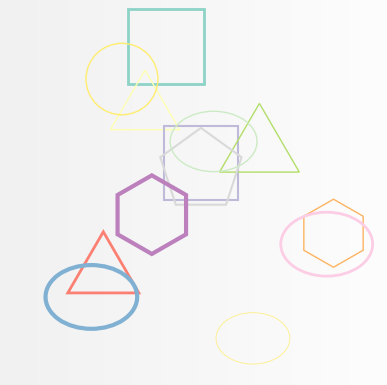[{"shape": "square", "thickness": 2, "radius": 0.49, "center": [0.429, 0.879]}, {"shape": "triangle", "thickness": 1, "radius": 0.52, "center": [0.374, 0.715]}, {"shape": "square", "thickness": 1.5, "radius": 0.48, "center": [0.518, 0.576]}, {"shape": "triangle", "thickness": 2, "radius": 0.53, "center": [0.267, 0.292]}, {"shape": "oval", "thickness": 3, "radius": 0.59, "center": [0.236, 0.229]}, {"shape": "hexagon", "thickness": 1, "radius": 0.44, "center": [0.861, 0.394]}, {"shape": "triangle", "thickness": 1, "radius": 0.59, "center": [0.669, 0.612]}, {"shape": "oval", "thickness": 2, "radius": 0.59, "center": [0.843, 0.366]}, {"shape": "pentagon", "thickness": 1.5, "radius": 0.55, "center": [0.518, 0.558]}, {"shape": "hexagon", "thickness": 3, "radius": 0.51, "center": [0.392, 0.442]}, {"shape": "oval", "thickness": 1, "radius": 0.56, "center": [0.551, 0.633]}, {"shape": "circle", "thickness": 1, "radius": 0.46, "center": [0.315, 0.795]}, {"shape": "oval", "thickness": 0.5, "radius": 0.48, "center": [0.653, 0.121]}]